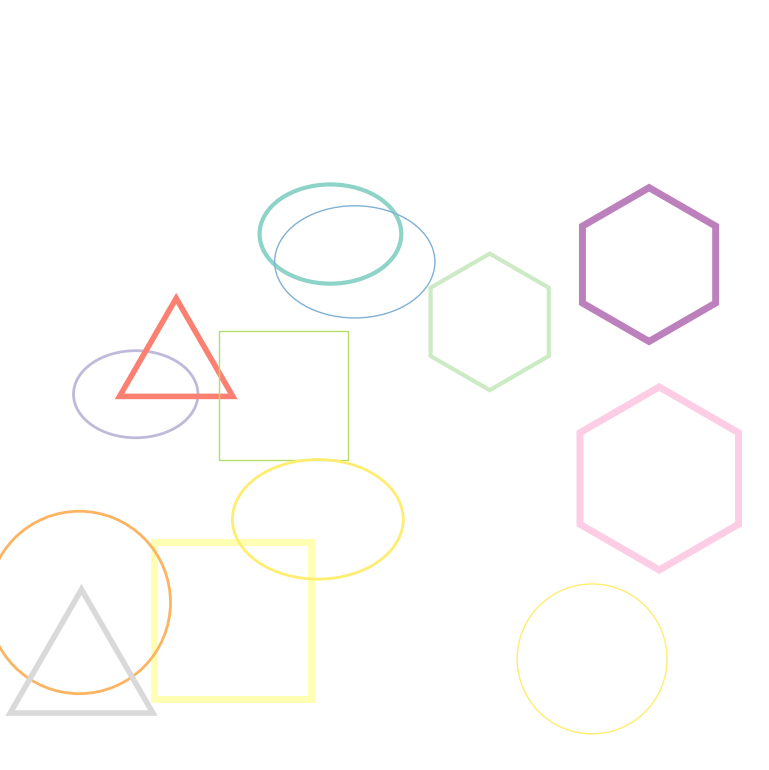[{"shape": "oval", "thickness": 1.5, "radius": 0.46, "center": [0.429, 0.696]}, {"shape": "square", "thickness": 2.5, "radius": 0.51, "center": [0.302, 0.194]}, {"shape": "oval", "thickness": 1, "radius": 0.4, "center": [0.176, 0.488]}, {"shape": "triangle", "thickness": 2, "radius": 0.42, "center": [0.229, 0.528]}, {"shape": "oval", "thickness": 0.5, "radius": 0.52, "center": [0.461, 0.66]}, {"shape": "circle", "thickness": 1, "radius": 0.59, "center": [0.103, 0.218]}, {"shape": "square", "thickness": 0.5, "radius": 0.42, "center": [0.369, 0.486]}, {"shape": "hexagon", "thickness": 2.5, "radius": 0.59, "center": [0.856, 0.379]}, {"shape": "triangle", "thickness": 2, "radius": 0.54, "center": [0.106, 0.127]}, {"shape": "hexagon", "thickness": 2.5, "radius": 0.5, "center": [0.843, 0.656]}, {"shape": "hexagon", "thickness": 1.5, "radius": 0.44, "center": [0.636, 0.582]}, {"shape": "oval", "thickness": 1, "radius": 0.55, "center": [0.413, 0.326]}, {"shape": "circle", "thickness": 0.5, "radius": 0.49, "center": [0.769, 0.144]}]